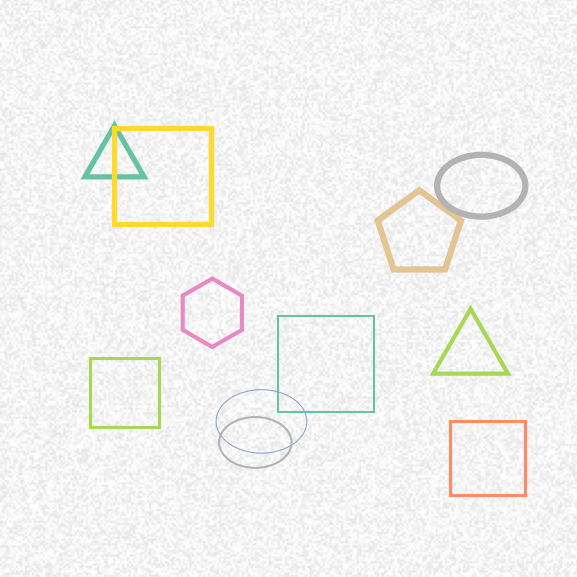[{"shape": "square", "thickness": 1, "radius": 0.42, "center": [0.565, 0.368]}, {"shape": "triangle", "thickness": 2.5, "radius": 0.3, "center": [0.198, 0.723]}, {"shape": "square", "thickness": 1.5, "radius": 0.32, "center": [0.844, 0.207]}, {"shape": "oval", "thickness": 0.5, "radius": 0.39, "center": [0.453, 0.269]}, {"shape": "hexagon", "thickness": 2, "radius": 0.3, "center": [0.368, 0.458]}, {"shape": "square", "thickness": 1.5, "radius": 0.3, "center": [0.215, 0.32]}, {"shape": "triangle", "thickness": 2, "radius": 0.37, "center": [0.815, 0.39]}, {"shape": "square", "thickness": 2.5, "radius": 0.42, "center": [0.282, 0.694]}, {"shape": "pentagon", "thickness": 3, "radius": 0.38, "center": [0.726, 0.594]}, {"shape": "oval", "thickness": 3, "radius": 0.38, "center": [0.833, 0.678]}, {"shape": "oval", "thickness": 1, "radius": 0.31, "center": [0.442, 0.233]}]